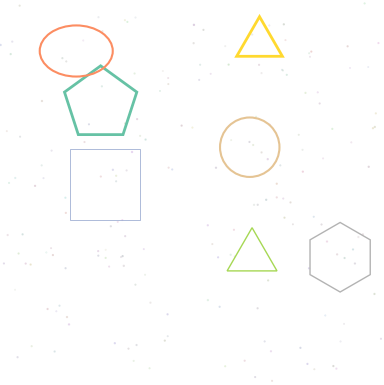[{"shape": "pentagon", "thickness": 2, "radius": 0.49, "center": [0.261, 0.73]}, {"shape": "oval", "thickness": 1.5, "radius": 0.47, "center": [0.198, 0.868]}, {"shape": "square", "thickness": 0.5, "radius": 0.46, "center": [0.273, 0.521]}, {"shape": "triangle", "thickness": 1, "radius": 0.37, "center": [0.655, 0.334]}, {"shape": "triangle", "thickness": 2, "radius": 0.34, "center": [0.674, 0.888]}, {"shape": "circle", "thickness": 1.5, "radius": 0.39, "center": [0.649, 0.618]}, {"shape": "hexagon", "thickness": 1, "radius": 0.45, "center": [0.883, 0.332]}]